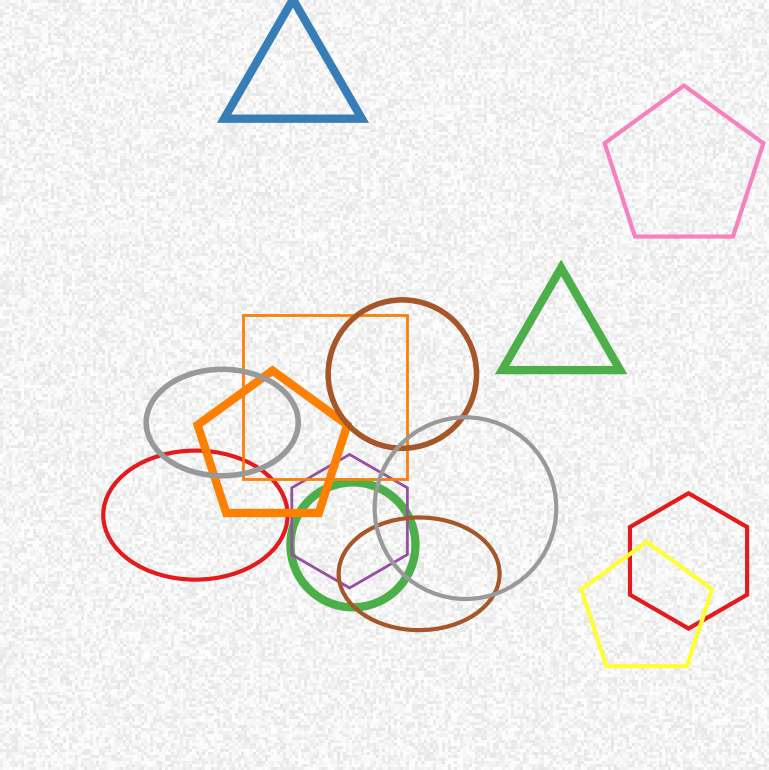[{"shape": "oval", "thickness": 1.5, "radius": 0.6, "center": [0.254, 0.331]}, {"shape": "hexagon", "thickness": 1.5, "radius": 0.44, "center": [0.894, 0.272]}, {"shape": "triangle", "thickness": 3, "radius": 0.52, "center": [0.38, 0.898]}, {"shape": "triangle", "thickness": 3, "radius": 0.44, "center": [0.729, 0.564]}, {"shape": "circle", "thickness": 3, "radius": 0.41, "center": [0.458, 0.292]}, {"shape": "hexagon", "thickness": 1, "radius": 0.43, "center": [0.454, 0.323]}, {"shape": "pentagon", "thickness": 3, "radius": 0.51, "center": [0.354, 0.416]}, {"shape": "square", "thickness": 1, "radius": 0.53, "center": [0.422, 0.484]}, {"shape": "pentagon", "thickness": 1.5, "radius": 0.45, "center": [0.84, 0.207]}, {"shape": "circle", "thickness": 2, "radius": 0.48, "center": [0.523, 0.514]}, {"shape": "oval", "thickness": 1.5, "radius": 0.52, "center": [0.544, 0.255]}, {"shape": "pentagon", "thickness": 1.5, "radius": 0.54, "center": [0.888, 0.78]}, {"shape": "oval", "thickness": 2, "radius": 0.49, "center": [0.289, 0.451]}, {"shape": "circle", "thickness": 1.5, "radius": 0.59, "center": [0.605, 0.34]}]